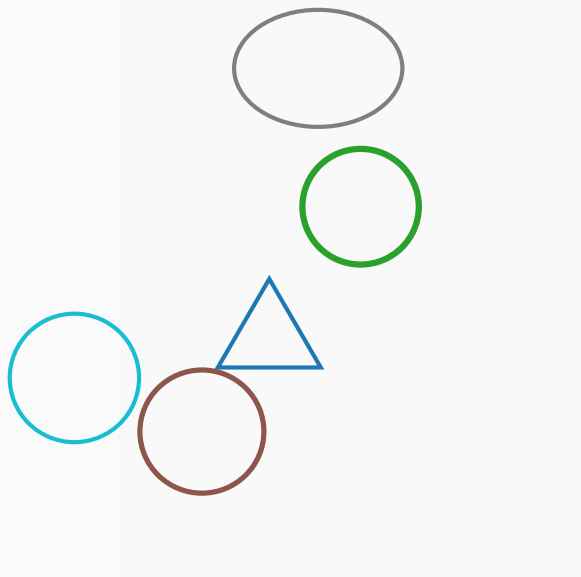[{"shape": "triangle", "thickness": 2, "radius": 0.51, "center": [0.463, 0.414]}, {"shape": "circle", "thickness": 3, "radius": 0.5, "center": [0.62, 0.641]}, {"shape": "circle", "thickness": 2.5, "radius": 0.53, "center": [0.347, 0.252]}, {"shape": "oval", "thickness": 2, "radius": 0.72, "center": [0.548, 0.881]}, {"shape": "circle", "thickness": 2, "radius": 0.56, "center": [0.128, 0.345]}]